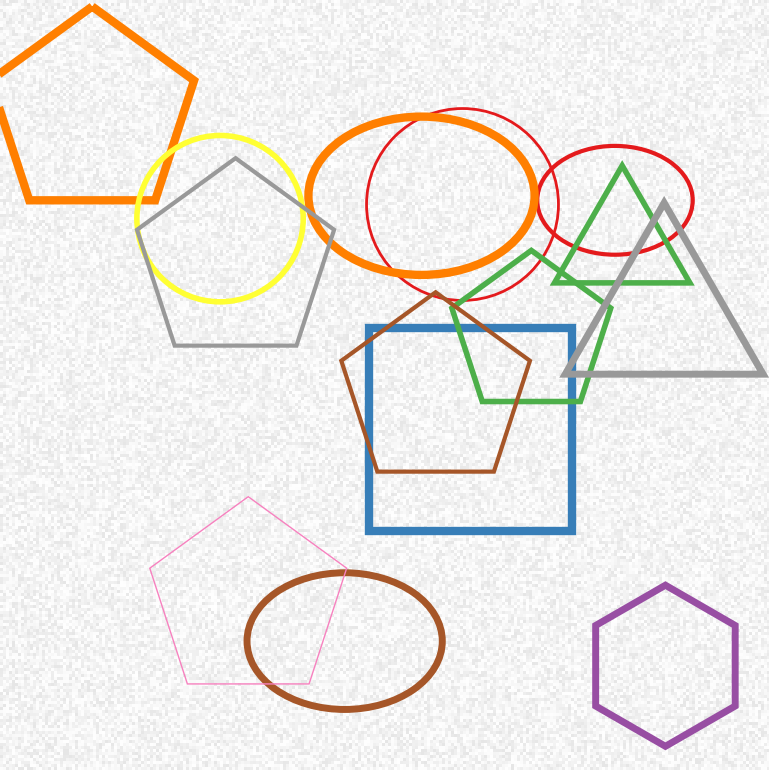[{"shape": "circle", "thickness": 1, "radius": 0.62, "center": [0.601, 0.734]}, {"shape": "oval", "thickness": 1.5, "radius": 0.5, "center": [0.799, 0.74]}, {"shape": "square", "thickness": 3, "radius": 0.66, "center": [0.611, 0.442]}, {"shape": "triangle", "thickness": 2, "radius": 0.51, "center": [0.808, 0.683]}, {"shape": "pentagon", "thickness": 2, "radius": 0.54, "center": [0.69, 0.566]}, {"shape": "hexagon", "thickness": 2.5, "radius": 0.52, "center": [0.864, 0.135]}, {"shape": "oval", "thickness": 3, "radius": 0.73, "center": [0.547, 0.746]}, {"shape": "pentagon", "thickness": 3, "radius": 0.7, "center": [0.12, 0.852]}, {"shape": "circle", "thickness": 2, "radius": 0.54, "center": [0.286, 0.716]}, {"shape": "oval", "thickness": 2.5, "radius": 0.63, "center": [0.448, 0.167]}, {"shape": "pentagon", "thickness": 1.5, "radius": 0.64, "center": [0.566, 0.492]}, {"shape": "pentagon", "thickness": 0.5, "radius": 0.67, "center": [0.322, 0.221]}, {"shape": "pentagon", "thickness": 1.5, "radius": 0.67, "center": [0.306, 0.66]}, {"shape": "triangle", "thickness": 2.5, "radius": 0.74, "center": [0.863, 0.588]}]